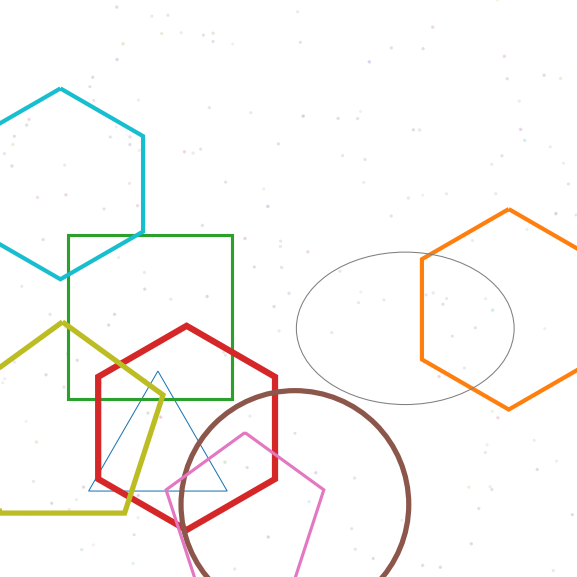[{"shape": "triangle", "thickness": 0.5, "radius": 0.69, "center": [0.273, 0.218]}, {"shape": "hexagon", "thickness": 2, "radius": 0.87, "center": [0.881, 0.464]}, {"shape": "square", "thickness": 1.5, "radius": 0.71, "center": [0.26, 0.45]}, {"shape": "hexagon", "thickness": 3, "radius": 0.88, "center": [0.323, 0.258]}, {"shape": "circle", "thickness": 2.5, "radius": 0.99, "center": [0.511, 0.126]}, {"shape": "pentagon", "thickness": 1.5, "radius": 0.72, "center": [0.424, 0.107]}, {"shape": "oval", "thickness": 0.5, "radius": 0.94, "center": [0.702, 0.431]}, {"shape": "pentagon", "thickness": 2.5, "radius": 0.92, "center": [0.108, 0.259]}, {"shape": "hexagon", "thickness": 2, "radius": 0.83, "center": [0.105, 0.681]}]